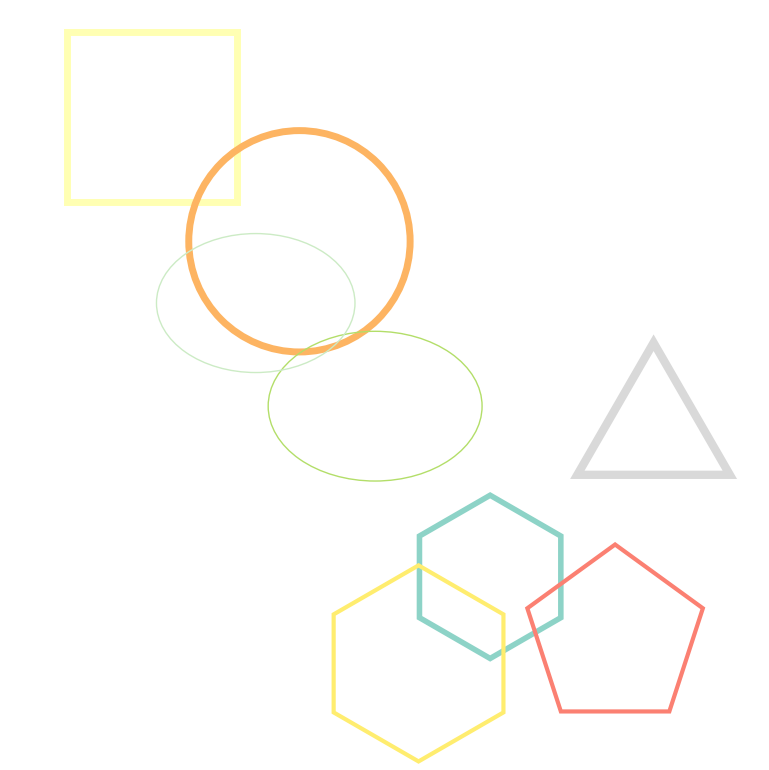[{"shape": "hexagon", "thickness": 2, "radius": 0.53, "center": [0.637, 0.251]}, {"shape": "square", "thickness": 2.5, "radius": 0.55, "center": [0.198, 0.848]}, {"shape": "pentagon", "thickness": 1.5, "radius": 0.6, "center": [0.799, 0.173]}, {"shape": "circle", "thickness": 2.5, "radius": 0.72, "center": [0.389, 0.687]}, {"shape": "oval", "thickness": 0.5, "radius": 0.69, "center": [0.487, 0.473]}, {"shape": "triangle", "thickness": 3, "radius": 0.57, "center": [0.849, 0.441]}, {"shape": "oval", "thickness": 0.5, "radius": 0.64, "center": [0.332, 0.606]}, {"shape": "hexagon", "thickness": 1.5, "radius": 0.64, "center": [0.544, 0.138]}]